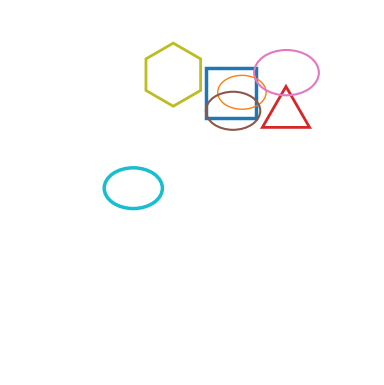[{"shape": "square", "thickness": 2.5, "radius": 0.33, "center": [0.6, 0.758]}, {"shape": "oval", "thickness": 1, "radius": 0.31, "center": [0.628, 0.76]}, {"shape": "triangle", "thickness": 2, "radius": 0.35, "center": [0.743, 0.705]}, {"shape": "oval", "thickness": 1.5, "radius": 0.35, "center": [0.605, 0.712]}, {"shape": "oval", "thickness": 1.5, "radius": 0.42, "center": [0.744, 0.811]}, {"shape": "hexagon", "thickness": 2, "radius": 0.41, "center": [0.45, 0.806]}, {"shape": "oval", "thickness": 2.5, "radius": 0.38, "center": [0.346, 0.511]}]